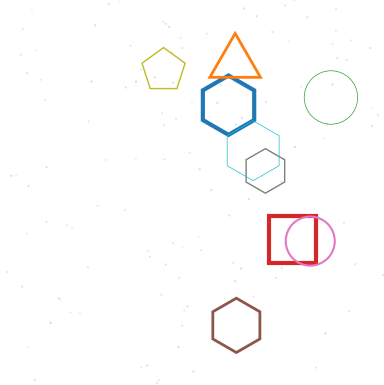[{"shape": "hexagon", "thickness": 3, "radius": 0.39, "center": [0.594, 0.727]}, {"shape": "triangle", "thickness": 2, "radius": 0.38, "center": [0.611, 0.837]}, {"shape": "circle", "thickness": 0.5, "radius": 0.35, "center": [0.86, 0.747]}, {"shape": "square", "thickness": 3, "radius": 0.31, "center": [0.759, 0.378]}, {"shape": "hexagon", "thickness": 2, "radius": 0.35, "center": [0.614, 0.155]}, {"shape": "circle", "thickness": 1.5, "radius": 0.32, "center": [0.806, 0.374]}, {"shape": "hexagon", "thickness": 1, "radius": 0.29, "center": [0.689, 0.556]}, {"shape": "pentagon", "thickness": 1, "radius": 0.29, "center": [0.425, 0.818]}, {"shape": "hexagon", "thickness": 0.5, "radius": 0.39, "center": [0.658, 0.609]}]